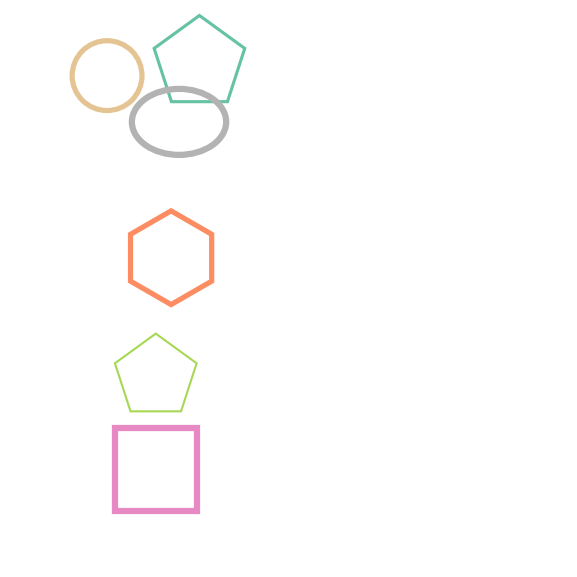[{"shape": "pentagon", "thickness": 1.5, "radius": 0.41, "center": [0.345, 0.89]}, {"shape": "hexagon", "thickness": 2.5, "radius": 0.41, "center": [0.296, 0.553]}, {"shape": "square", "thickness": 3, "radius": 0.36, "center": [0.27, 0.186]}, {"shape": "pentagon", "thickness": 1, "radius": 0.37, "center": [0.27, 0.347]}, {"shape": "circle", "thickness": 2.5, "radius": 0.3, "center": [0.185, 0.868]}, {"shape": "oval", "thickness": 3, "radius": 0.41, "center": [0.31, 0.788]}]